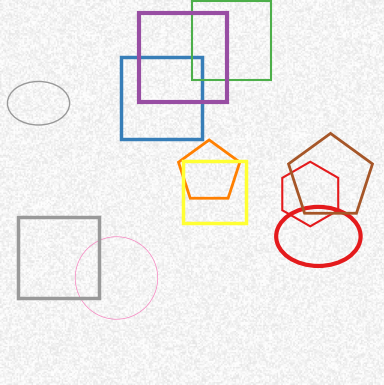[{"shape": "hexagon", "thickness": 1.5, "radius": 0.42, "center": [0.806, 0.496]}, {"shape": "oval", "thickness": 3, "radius": 0.55, "center": [0.827, 0.386]}, {"shape": "square", "thickness": 2.5, "radius": 0.53, "center": [0.419, 0.746]}, {"shape": "square", "thickness": 1.5, "radius": 0.52, "center": [0.601, 0.895]}, {"shape": "square", "thickness": 3, "radius": 0.57, "center": [0.475, 0.851]}, {"shape": "pentagon", "thickness": 2, "radius": 0.42, "center": [0.543, 0.553]}, {"shape": "square", "thickness": 2.5, "radius": 0.41, "center": [0.558, 0.502]}, {"shape": "pentagon", "thickness": 2, "radius": 0.57, "center": [0.858, 0.539]}, {"shape": "circle", "thickness": 0.5, "radius": 0.54, "center": [0.303, 0.278]}, {"shape": "square", "thickness": 2.5, "radius": 0.52, "center": [0.152, 0.331]}, {"shape": "oval", "thickness": 1, "radius": 0.4, "center": [0.1, 0.732]}]